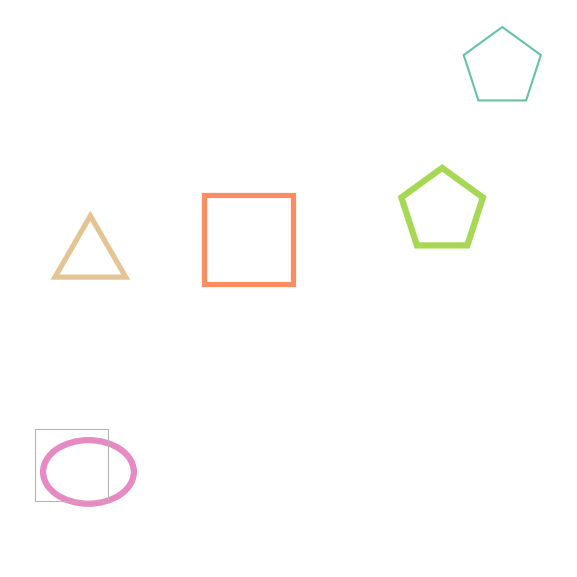[{"shape": "pentagon", "thickness": 1, "radius": 0.35, "center": [0.87, 0.882]}, {"shape": "square", "thickness": 2.5, "radius": 0.39, "center": [0.431, 0.584]}, {"shape": "oval", "thickness": 3, "radius": 0.39, "center": [0.153, 0.182]}, {"shape": "pentagon", "thickness": 3, "radius": 0.37, "center": [0.766, 0.634]}, {"shape": "triangle", "thickness": 2.5, "radius": 0.35, "center": [0.156, 0.555]}, {"shape": "square", "thickness": 0.5, "radius": 0.31, "center": [0.124, 0.194]}]